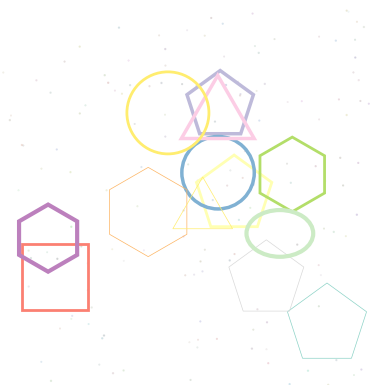[{"shape": "pentagon", "thickness": 0.5, "radius": 0.54, "center": [0.849, 0.157]}, {"shape": "pentagon", "thickness": 2, "radius": 0.51, "center": [0.608, 0.494]}, {"shape": "pentagon", "thickness": 2.5, "radius": 0.45, "center": [0.572, 0.726]}, {"shape": "square", "thickness": 2, "radius": 0.43, "center": [0.142, 0.28]}, {"shape": "circle", "thickness": 2.5, "radius": 0.47, "center": [0.566, 0.551]}, {"shape": "hexagon", "thickness": 0.5, "radius": 0.58, "center": [0.385, 0.449]}, {"shape": "hexagon", "thickness": 2, "radius": 0.48, "center": [0.759, 0.547]}, {"shape": "triangle", "thickness": 2.5, "radius": 0.55, "center": [0.566, 0.695]}, {"shape": "pentagon", "thickness": 0.5, "radius": 0.51, "center": [0.692, 0.275]}, {"shape": "hexagon", "thickness": 3, "radius": 0.44, "center": [0.125, 0.381]}, {"shape": "oval", "thickness": 3, "radius": 0.43, "center": [0.727, 0.394]}, {"shape": "triangle", "thickness": 0.5, "radius": 0.45, "center": [0.527, 0.451]}, {"shape": "circle", "thickness": 2, "radius": 0.53, "center": [0.436, 0.707]}]